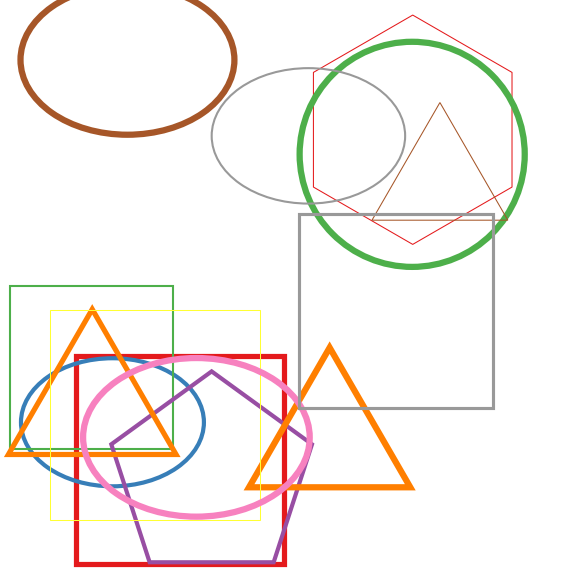[{"shape": "hexagon", "thickness": 0.5, "radius": 0.99, "center": [0.715, 0.774]}, {"shape": "square", "thickness": 2.5, "radius": 0.9, "center": [0.312, 0.203]}, {"shape": "oval", "thickness": 2, "radius": 0.79, "center": [0.195, 0.268]}, {"shape": "circle", "thickness": 3, "radius": 0.97, "center": [0.714, 0.732]}, {"shape": "square", "thickness": 1, "radius": 0.7, "center": [0.159, 0.363]}, {"shape": "pentagon", "thickness": 2, "radius": 0.91, "center": [0.366, 0.173]}, {"shape": "triangle", "thickness": 3, "radius": 0.81, "center": [0.571, 0.236]}, {"shape": "triangle", "thickness": 2.5, "radius": 0.84, "center": [0.16, 0.296]}, {"shape": "square", "thickness": 0.5, "radius": 0.91, "center": [0.268, 0.28]}, {"shape": "triangle", "thickness": 0.5, "radius": 0.68, "center": [0.762, 0.686]}, {"shape": "oval", "thickness": 3, "radius": 0.93, "center": [0.221, 0.895]}, {"shape": "oval", "thickness": 3, "radius": 0.98, "center": [0.34, 0.242]}, {"shape": "square", "thickness": 1.5, "radius": 0.84, "center": [0.685, 0.461]}, {"shape": "oval", "thickness": 1, "radius": 0.84, "center": [0.534, 0.764]}]